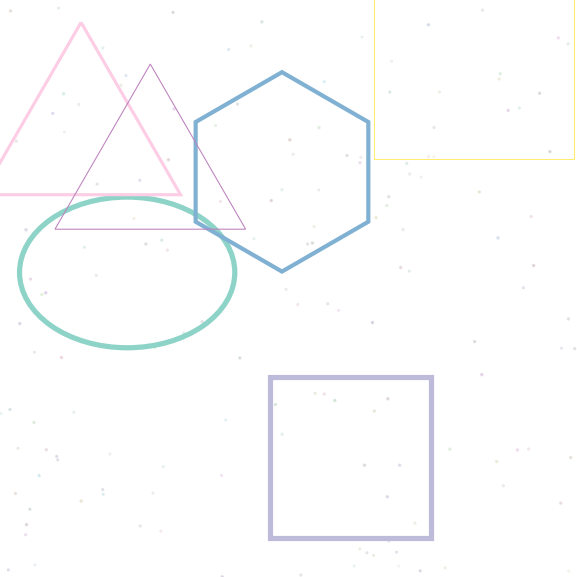[{"shape": "oval", "thickness": 2.5, "radius": 0.93, "center": [0.22, 0.527]}, {"shape": "square", "thickness": 2.5, "radius": 0.7, "center": [0.606, 0.208]}, {"shape": "hexagon", "thickness": 2, "radius": 0.86, "center": [0.488, 0.702]}, {"shape": "triangle", "thickness": 1.5, "radius": 0.99, "center": [0.14, 0.761]}, {"shape": "triangle", "thickness": 0.5, "radius": 0.95, "center": [0.26, 0.698]}, {"shape": "square", "thickness": 0.5, "radius": 0.87, "center": [0.821, 0.897]}]